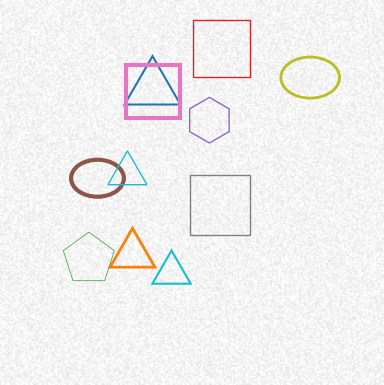[{"shape": "triangle", "thickness": 1.5, "radius": 0.42, "center": [0.396, 0.77]}, {"shape": "triangle", "thickness": 2, "radius": 0.34, "center": [0.344, 0.34]}, {"shape": "pentagon", "thickness": 0.5, "radius": 0.35, "center": [0.231, 0.327]}, {"shape": "square", "thickness": 1, "radius": 0.37, "center": [0.575, 0.874]}, {"shape": "hexagon", "thickness": 1, "radius": 0.3, "center": [0.544, 0.688]}, {"shape": "oval", "thickness": 3, "radius": 0.34, "center": [0.253, 0.537]}, {"shape": "square", "thickness": 3, "radius": 0.35, "center": [0.397, 0.763]}, {"shape": "square", "thickness": 1, "radius": 0.39, "center": [0.572, 0.468]}, {"shape": "oval", "thickness": 2, "radius": 0.38, "center": [0.806, 0.798]}, {"shape": "triangle", "thickness": 1.5, "radius": 0.29, "center": [0.446, 0.292]}, {"shape": "triangle", "thickness": 1, "radius": 0.29, "center": [0.331, 0.55]}]